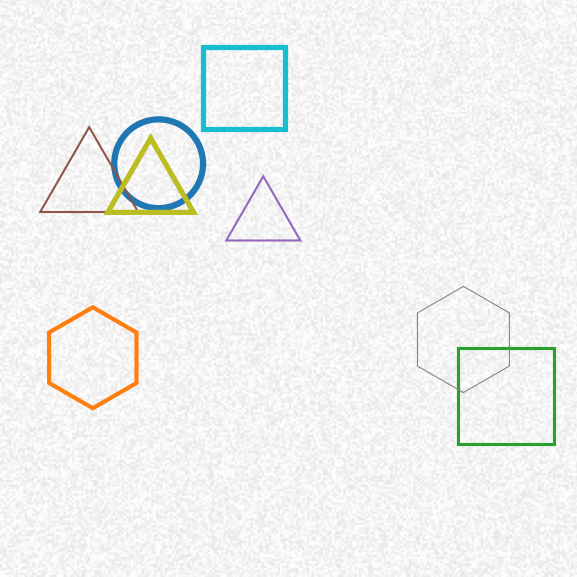[{"shape": "circle", "thickness": 3, "radius": 0.38, "center": [0.275, 0.716]}, {"shape": "hexagon", "thickness": 2, "radius": 0.44, "center": [0.161, 0.38]}, {"shape": "square", "thickness": 1.5, "radius": 0.42, "center": [0.877, 0.314]}, {"shape": "triangle", "thickness": 1, "radius": 0.37, "center": [0.456, 0.62]}, {"shape": "triangle", "thickness": 1, "radius": 0.49, "center": [0.154, 0.681]}, {"shape": "hexagon", "thickness": 0.5, "radius": 0.46, "center": [0.802, 0.411]}, {"shape": "triangle", "thickness": 2.5, "radius": 0.43, "center": [0.261, 0.674]}, {"shape": "square", "thickness": 2.5, "radius": 0.36, "center": [0.422, 0.847]}]